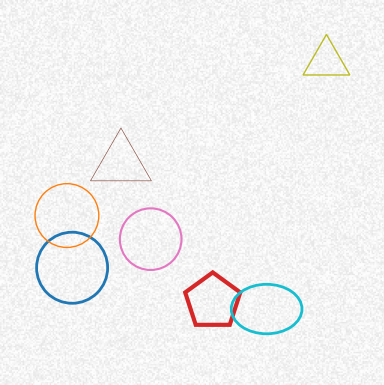[{"shape": "circle", "thickness": 2, "radius": 0.46, "center": [0.187, 0.305]}, {"shape": "circle", "thickness": 1, "radius": 0.41, "center": [0.174, 0.44]}, {"shape": "pentagon", "thickness": 3, "radius": 0.38, "center": [0.553, 0.217]}, {"shape": "triangle", "thickness": 0.5, "radius": 0.46, "center": [0.314, 0.576]}, {"shape": "circle", "thickness": 1.5, "radius": 0.4, "center": [0.391, 0.379]}, {"shape": "triangle", "thickness": 1, "radius": 0.35, "center": [0.848, 0.84]}, {"shape": "oval", "thickness": 2, "radius": 0.46, "center": [0.693, 0.197]}]